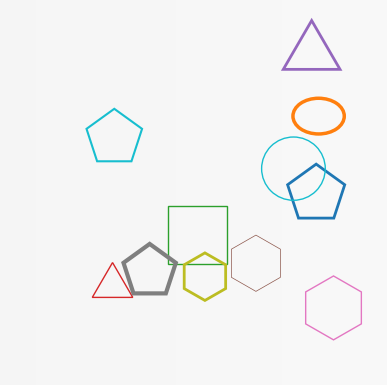[{"shape": "pentagon", "thickness": 2, "radius": 0.39, "center": [0.816, 0.496]}, {"shape": "oval", "thickness": 2.5, "radius": 0.33, "center": [0.822, 0.698]}, {"shape": "square", "thickness": 1, "radius": 0.38, "center": [0.51, 0.39]}, {"shape": "triangle", "thickness": 1, "radius": 0.3, "center": [0.29, 0.258]}, {"shape": "triangle", "thickness": 2, "radius": 0.42, "center": [0.804, 0.862]}, {"shape": "hexagon", "thickness": 0.5, "radius": 0.37, "center": [0.66, 0.316]}, {"shape": "hexagon", "thickness": 1, "radius": 0.41, "center": [0.861, 0.2]}, {"shape": "pentagon", "thickness": 3, "radius": 0.36, "center": [0.386, 0.295]}, {"shape": "hexagon", "thickness": 2, "radius": 0.31, "center": [0.529, 0.281]}, {"shape": "circle", "thickness": 1, "radius": 0.41, "center": [0.757, 0.562]}, {"shape": "pentagon", "thickness": 1.5, "radius": 0.38, "center": [0.295, 0.642]}]